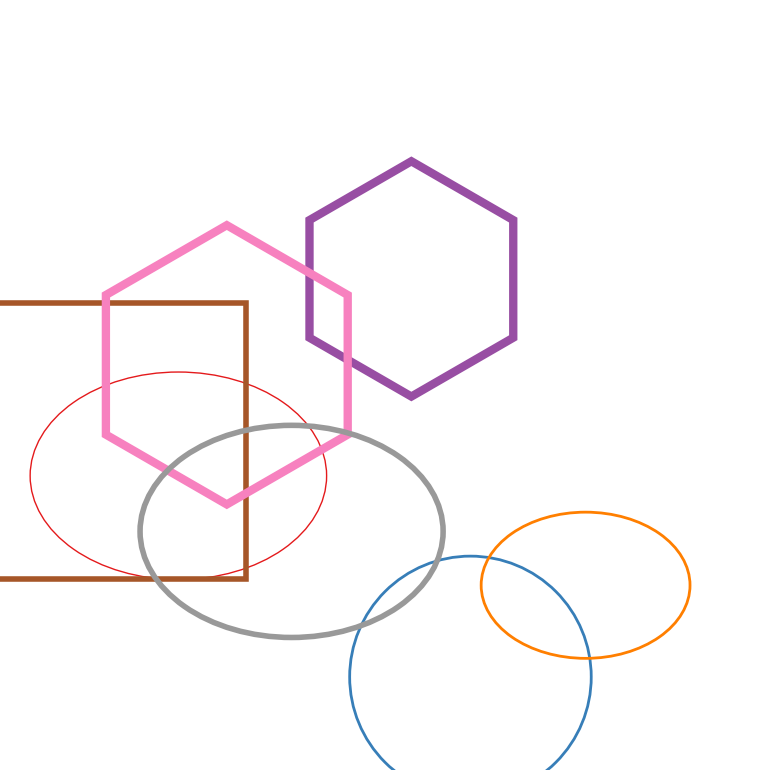[{"shape": "oval", "thickness": 0.5, "radius": 0.96, "center": [0.232, 0.382]}, {"shape": "circle", "thickness": 1, "radius": 0.78, "center": [0.611, 0.121]}, {"shape": "hexagon", "thickness": 3, "radius": 0.76, "center": [0.534, 0.638]}, {"shape": "oval", "thickness": 1, "radius": 0.68, "center": [0.761, 0.24]}, {"shape": "square", "thickness": 2, "radius": 0.9, "center": [0.14, 0.427]}, {"shape": "hexagon", "thickness": 3, "radius": 0.91, "center": [0.295, 0.526]}, {"shape": "oval", "thickness": 2, "radius": 0.98, "center": [0.379, 0.31]}]